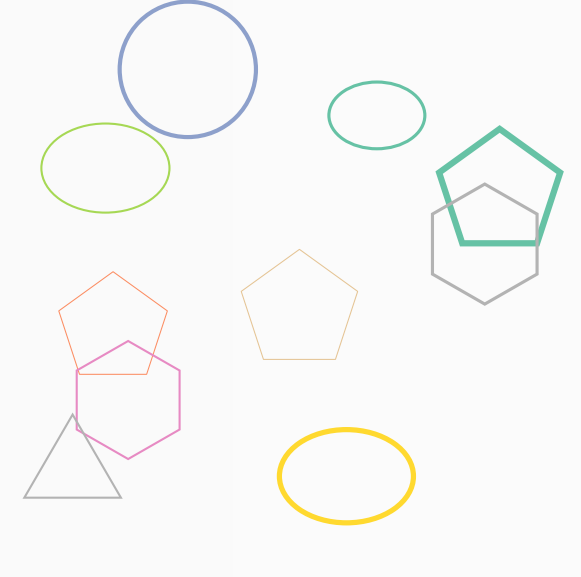[{"shape": "oval", "thickness": 1.5, "radius": 0.41, "center": [0.648, 0.799]}, {"shape": "pentagon", "thickness": 3, "radius": 0.55, "center": [0.86, 0.666]}, {"shape": "pentagon", "thickness": 0.5, "radius": 0.49, "center": [0.195, 0.43]}, {"shape": "circle", "thickness": 2, "radius": 0.59, "center": [0.323, 0.879]}, {"shape": "hexagon", "thickness": 1, "radius": 0.51, "center": [0.22, 0.306]}, {"shape": "oval", "thickness": 1, "radius": 0.55, "center": [0.181, 0.708]}, {"shape": "oval", "thickness": 2.5, "radius": 0.58, "center": [0.596, 0.174]}, {"shape": "pentagon", "thickness": 0.5, "radius": 0.53, "center": [0.515, 0.462]}, {"shape": "hexagon", "thickness": 1.5, "radius": 0.52, "center": [0.834, 0.576]}, {"shape": "triangle", "thickness": 1, "radius": 0.48, "center": [0.125, 0.185]}]